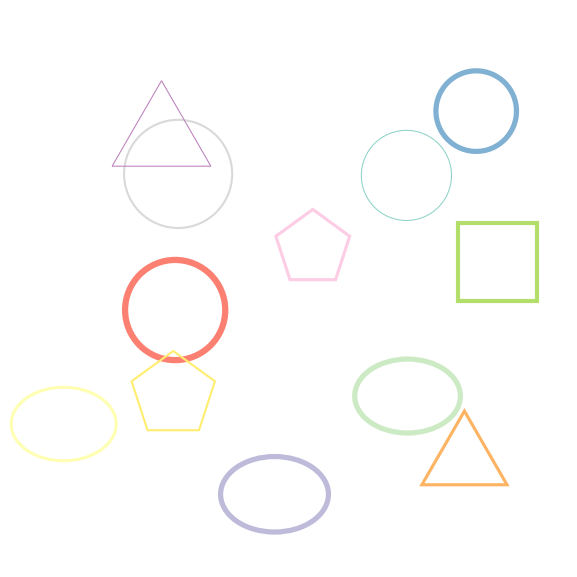[{"shape": "circle", "thickness": 0.5, "radius": 0.39, "center": [0.704, 0.695]}, {"shape": "oval", "thickness": 1.5, "radius": 0.45, "center": [0.11, 0.265]}, {"shape": "oval", "thickness": 2.5, "radius": 0.47, "center": [0.475, 0.143]}, {"shape": "circle", "thickness": 3, "radius": 0.43, "center": [0.303, 0.462]}, {"shape": "circle", "thickness": 2.5, "radius": 0.35, "center": [0.825, 0.807]}, {"shape": "triangle", "thickness": 1.5, "radius": 0.43, "center": [0.804, 0.202]}, {"shape": "square", "thickness": 2, "radius": 0.34, "center": [0.861, 0.546]}, {"shape": "pentagon", "thickness": 1.5, "radius": 0.34, "center": [0.542, 0.569]}, {"shape": "circle", "thickness": 1, "radius": 0.47, "center": [0.308, 0.698]}, {"shape": "triangle", "thickness": 0.5, "radius": 0.49, "center": [0.28, 0.761]}, {"shape": "oval", "thickness": 2.5, "radius": 0.46, "center": [0.706, 0.313]}, {"shape": "pentagon", "thickness": 1, "radius": 0.38, "center": [0.3, 0.315]}]